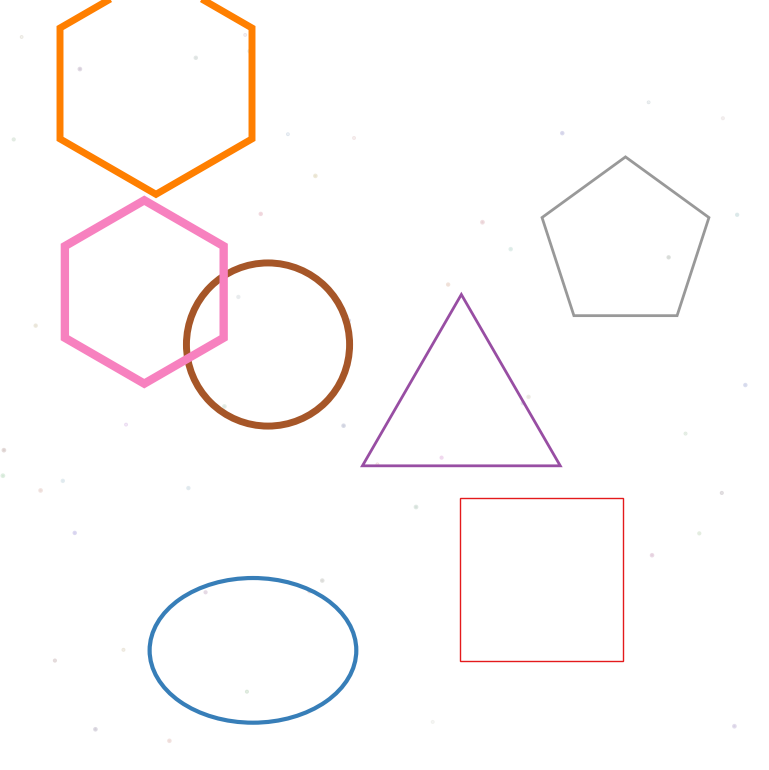[{"shape": "square", "thickness": 0.5, "radius": 0.53, "center": [0.703, 0.247]}, {"shape": "oval", "thickness": 1.5, "radius": 0.67, "center": [0.329, 0.155]}, {"shape": "triangle", "thickness": 1, "radius": 0.74, "center": [0.599, 0.469]}, {"shape": "hexagon", "thickness": 2.5, "radius": 0.72, "center": [0.203, 0.892]}, {"shape": "circle", "thickness": 2.5, "radius": 0.53, "center": [0.348, 0.553]}, {"shape": "hexagon", "thickness": 3, "radius": 0.6, "center": [0.187, 0.621]}, {"shape": "pentagon", "thickness": 1, "radius": 0.57, "center": [0.812, 0.682]}]